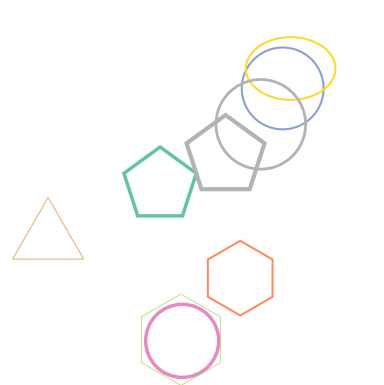[{"shape": "pentagon", "thickness": 2.5, "radius": 0.49, "center": [0.416, 0.519]}, {"shape": "hexagon", "thickness": 1.5, "radius": 0.48, "center": [0.624, 0.278]}, {"shape": "circle", "thickness": 1.5, "radius": 0.53, "center": [0.734, 0.77]}, {"shape": "circle", "thickness": 2.5, "radius": 0.47, "center": [0.473, 0.115]}, {"shape": "hexagon", "thickness": 0.5, "radius": 0.59, "center": [0.47, 0.118]}, {"shape": "oval", "thickness": 1.5, "radius": 0.58, "center": [0.755, 0.822]}, {"shape": "triangle", "thickness": 1, "radius": 0.53, "center": [0.125, 0.38]}, {"shape": "pentagon", "thickness": 3, "radius": 0.53, "center": [0.586, 0.595]}, {"shape": "circle", "thickness": 2, "radius": 0.58, "center": [0.677, 0.677]}]